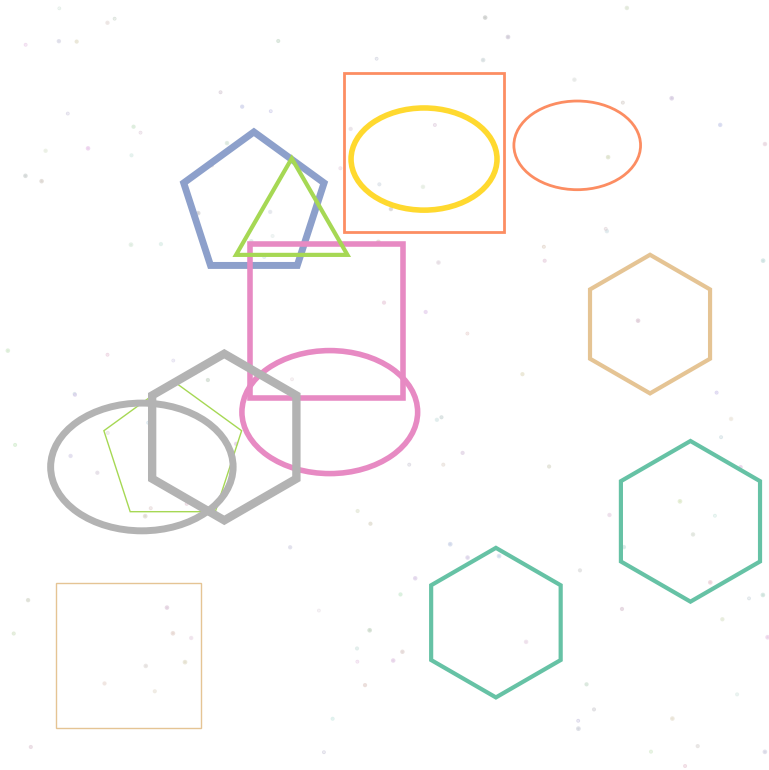[{"shape": "hexagon", "thickness": 1.5, "radius": 0.52, "center": [0.897, 0.323]}, {"shape": "hexagon", "thickness": 1.5, "radius": 0.49, "center": [0.644, 0.191]}, {"shape": "oval", "thickness": 1, "radius": 0.41, "center": [0.75, 0.811]}, {"shape": "square", "thickness": 1, "radius": 0.52, "center": [0.551, 0.802]}, {"shape": "pentagon", "thickness": 2.5, "radius": 0.48, "center": [0.33, 0.733]}, {"shape": "oval", "thickness": 2, "radius": 0.57, "center": [0.428, 0.465]}, {"shape": "square", "thickness": 2, "radius": 0.5, "center": [0.424, 0.583]}, {"shape": "triangle", "thickness": 1.5, "radius": 0.42, "center": [0.379, 0.711]}, {"shape": "pentagon", "thickness": 0.5, "radius": 0.47, "center": [0.224, 0.412]}, {"shape": "oval", "thickness": 2, "radius": 0.47, "center": [0.551, 0.793]}, {"shape": "square", "thickness": 0.5, "radius": 0.47, "center": [0.167, 0.149]}, {"shape": "hexagon", "thickness": 1.5, "radius": 0.45, "center": [0.844, 0.579]}, {"shape": "hexagon", "thickness": 3, "radius": 0.54, "center": [0.291, 0.432]}, {"shape": "oval", "thickness": 2.5, "radius": 0.59, "center": [0.184, 0.394]}]